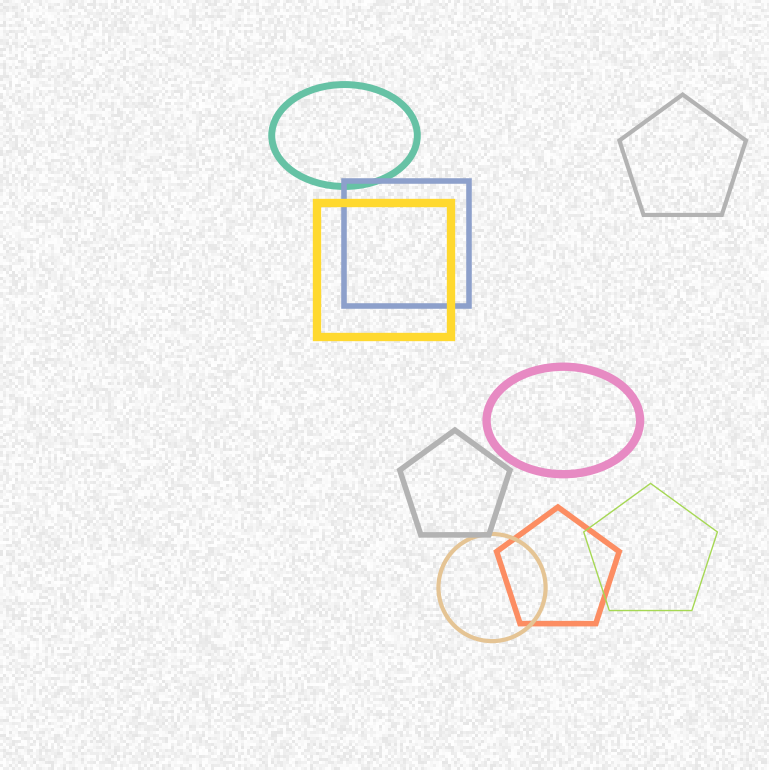[{"shape": "oval", "thickness": 2.5, "radius": 0.47, "center": [0.447, 0.824]}, {"shape": "pentagon", "thickness": 2, "radius": 0.42, "center": [0.725, 0.258]}, {"shape": "square", "thickness": 2, "radius": 0.41, "center": [0.528, 0.684]}, {"shape": "oval", "thickness": 3, "radius": 0.5, "center": [0.732, 0.454]}, {"shape": "pentagon", "thickness": 0.5, "radius": 0.46, "center": [0.845, 0.281]}, {"shape": "square", "thickness": 3, "radius": 0.43, "center": [0.498, 0.649]}, {"shape": "circle", "thickness": 1.5, "radius": 0.35, "center": [0.639, 0.237]}, {"shape": "pentagon", "thickness": 2, "radius": 0.38, "center": [0.591, 0.366]}, {"shape": "pentagon", "thickness": 1.5, "radius": 0.43, "center": [0.887, 0.791]}]